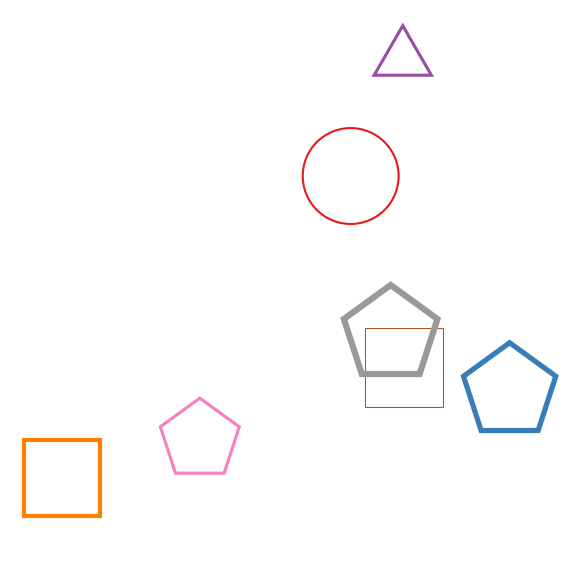[{"shape": "circle", "thickness": 1, "radius": 0.42, "center": [0.607, 0.694]}, {"shape": "pentagon", "thickness": 2.5, "radius": 0.42, "center": [0.883, 0.322]}, {"shape": "triangle", "thickness": 1.5, "radius": 0.29, "center": [0.697, 0.897]}, {"shape": "square", "thickness": 2, "radius": 0.33, "center": [0.108, 0.172]}, {"shape": "square", "thickness": 0.5, "radius": 0.34, "center": [0.699, 0.363]}, {"shape": "pentagon", "thickness": 1.5, "radius": 0.36, "center": [0.346, 0.238]}, {"shape": "pentagon", "thickness": 3, "radius": 0.43, "center": [0.676, 0.42]}]